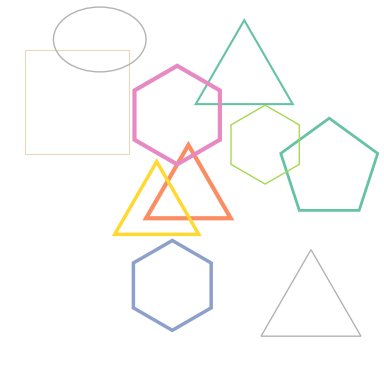[{"shape": "pentagon", "thickness": 2, "radius": 0.66, "center": [0.855, 0.561]}, {"shape": "triangle", "thickness": 1.5, "radius": 0.73, "center": [0.634, 0.802]}, {"shape": "triangle", "thickness": 3, "radius": 0.63, "center": [0.489, 0.497]}, {"shape": "hexagon", "thickness": 2.5, "radius": 0.58, "center": [0.447, 0.259]}, {"shape": "hexagon", "thickness": 3, "radius": 0.64, "center": [0.46, 0.701]}, {"shape": "hexagon", "thickness": 1, "radius": 0.51, "center": [0.689, 0.624]}, {"shape": "triangle", "thickness": 2.5, "radius": 0.63, "center": [0.407, 0.454]}, {"shape": "square", "thickness": 0.5, "radius": 0.68, "center": [0.201, 0.736]}, {"shape": "oval", "thickness": 1, "radius": 0.6, "center": [0.259, 0.898]}, {"shape": "triangle", "thickness": 1, "radius": 0.75, "center": [0.808, 0.202]}]